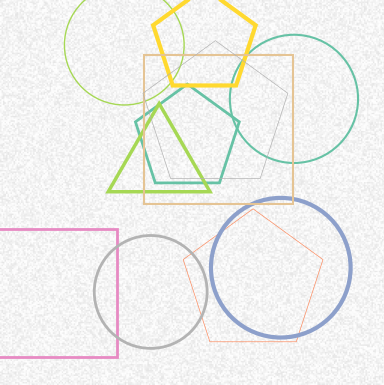[{"shape": "pentagon", "thickness": 2, "radius": 0.71, "center": [0.487, 0.64]}, {"shape": "circle", "thickness": 1.5, "radius": 0.83, "center": [0.764, 0.743]}, {"shape": "pentagon", "thickness": 0.5, "radius": 0.95, "center": [0.657, 0.267]}, {"shape": "circle", "thickness": 3, "radius": 0.91, "center": [0.729, 0.305]}, {"shape": "square", "thickness": 2, "radius": 0.83, "center": [0.139, 0.239]}, {"shape": "circle", "thickness": 1, "radius": 0.78, "center": [0.323, 0.883]}, {"shape": "triangle", "thickness": 2.5, "radius": 0.76, "center": [0.413, 0.578]}, {"shape": "pentagon", "thickness": 3, "radius": 0.7, "center": [0.531, 0.891]}, {"shape": "square", "thickness": 1.5, "radius": 0.96, "center": [0.568, 0.663]}, {"shape": "circle", "thickness": 2, "radius": 0.73, "center": [0.391, 0.242]}, {"shape": "pentagon", "thickness": 0.5, "radius": 0.99, "center": [0.559, 0.697]}]